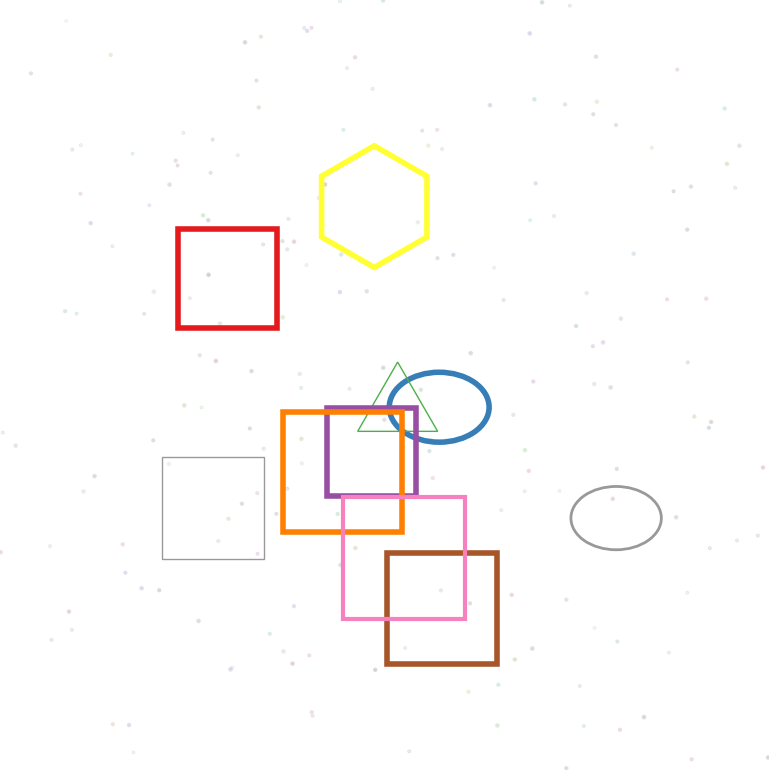[{"shape": "square", "thickness": 2, "radius": 0.32, "center": [0.296, 0.638]}, {"shape": "oval", "thickness": 2, "radius": 0.32, "center": [0.57, 0.471]}, {"shape": "triangle", "thickness": 0.5, "radius": 0.3, "center": [0.516, 0.47]}, {"shape": "square", "thickness": 2, "radius": 0.29, "center": [0.482, 0.413]}, {"shape": "square", "thickness": 2, "radius": 0.39, "center": [0.445, 0.387]}, {"shape": "hexagon", "thickness": 2, "radius": 0.39, "center": [0.486, 0.732]}, {"shape": "square", "thickness": 2, "radius": 0.36, "center": [0.574, 0.21]}, {"shape": "square", "thickness": 1.5, "radius": 0.39, "center": [0.525, 0.275]}, {"shape": "oval", "thickness": 1, "radius": 0.29, "center": [0.8, 0.327]}, {"shape": "square", "thickness": 0.5, "radius": 0.33, "center": [0.277, 0.341]}]